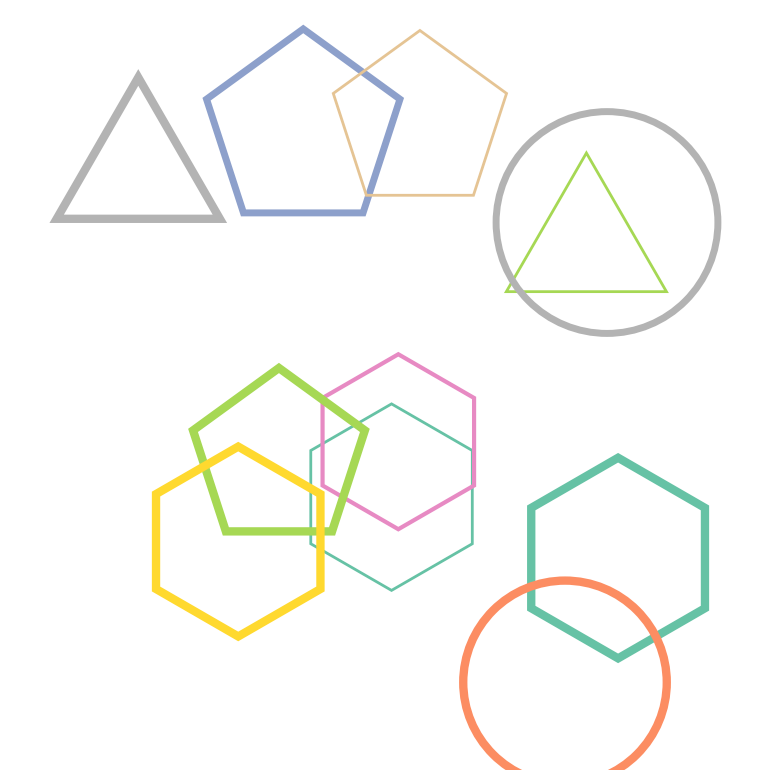[{"shape": "hexagon", "thickness": 1, "radius": 0.61, "center": [0.508, 0.354]}, {"shape": "hexagon", "thickness": 3, "radius": 0.65, "center": [0.803, 0.275]}, {"shape": "circle", "thickness": 3, "radius": 0.66, "center": [0.734, 0.114]}, {"shape": "pentagon", "thickness": 2.5, "radius": 0.66, "center": [0.394, 0.83]}, {"shape": "hexagon", "thickness": 1.5, "radius": 0.57, "center": [0.517, 0.426]}, {"shape": "triangle", "thickness": 1, "radius": 0.6, "center": [0.762, 0.681]}, {"shape": "pentagon", "thickness": 3, "radius": 0.59, "center": [0.362, 0.405]}, {"shape": "hexagon", "thickness": 3, "radius": 0.62, "center": [0.309, 0.297]}, {"shape": "pentagon", "thickness": 1, "radius": 0.59, "center": [0.545, 0.842]}, {"shape": "triangle", "thickness": 3, "radius": 0.61, "center": [0.18, 0.777]}, {"shape": "circle", "thickness": 2.5, "radius": 0.72, "center": [0.788, 0.711]}]